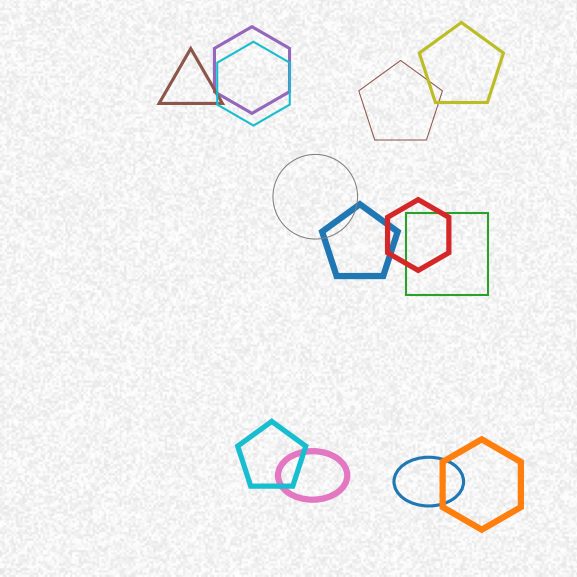[{"shape": "oval", "thickness": 1.5, "radius": 0.3, "center": [0.742, 0.165]}, {"shape": "pentagon", "thickness": 3, "radius": 0.34, "center": [0.623, 0.577]}, {"shape": "hexagon", "thickness": 3, "radius": 0.39, "center": [0.834, 0.16]}, {"shape": "square", "thickness": 1, "radius": 0.35, "center": [0.774, 0.559]}, {"shape": "hexagon", "thickness": 2.5, "radius": 0.31, "center": [0.724, 0.592]}, {"shape": "hexagon", "thickness": 1.5, "radius": 0.38, "center": [0.436, 0.878]}, {"shape": "pentagon", "thickness": 0.5, "radius": 0.38, "center": [0.694, 0.818]}, {"shape": "triangle", "thickness": 1.5, "radius": 0.32, "center": [0.33, 0.852]}, {"shape": "oval", "thickness": 3, "radius": 0.3, "center": [0.541, 0.176]}, {"shape": "circle", "thickness": 0.5, "radius": 0.37, "center": [0.546, 0.658]}, {"shape": "pentagon", "thickness": 1.5, "radius": 0.38, "center": [0.799, 0.884]}, {"shape": "pentagon", "thickness": 2.5, "radius": 0.31, "center": [0.471, 0.207]}, {"shape": "hexagon", "thickness": 1, "radius": 0.36, "center": [0.439, 0.854]}]